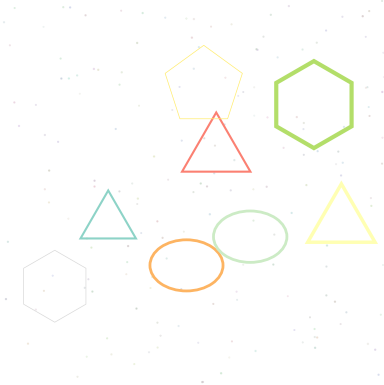[{"shape": "triangle", "thickness": 1.5, "radius": 0.42, "center": [0.281, 0.422]}, {"shape": "triangle", "thickness": 2.5, "radius": 0.51, "center": [0.887, 0.421]}, {"shape": "triangle", "thickness": 1.5, "radius": 0.51, "center": [0.562, 0.605]}, {"shape": "oval", "thickness": 2, "radius": 0.47, "center": [0.484, 0.311]}, {"shape": "hexagon", "thickness": 3, "radius": 0.56, "center": [0.815, 0.728]}, {"shape": "hexagon", "thickness": 0.5, "radius": 0.47, "center": [0.142, 0.257]}, {"shape": "oval", "thickness": 2, "radius": 0.48, "center": [0.65, 0.385]}, {"shape": "pentagon", "thickness": 0.5, "radius": 0.53, "center": [0.529, 0.777]}]